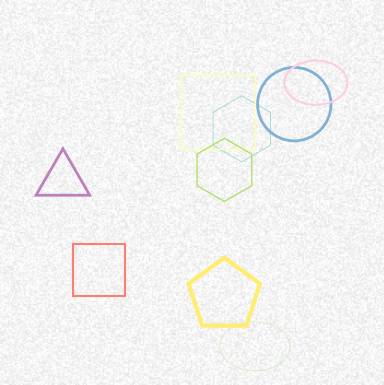[{"shape": "hexagon", "thickness": 0.5, "radius": 0.43, "center": [0.628, 0.665]}, {"shape": "square", "thickness": 1, "radius": 0.48, "center": [0.567, 0.709]}, {"shape": "square", "thickness": 1.5, "radius": 0.34, "center": [0.258, 0.298]}, {"shape": "circle", "thickness": 2, "radius": 0.48, "center": [0.764, 0.729]}, {"shape": "hexagon", "thickness": 1, "radius": 0.41, "center": [0.583, 0.559]}, {"shape": "oval", "thickness": 1.5, "radius": 0.41, "center": [0.82, 0.785]}, {"shape": "triangle", "thickness": 2, "radius": 0.4, "center": [0.163, 0.533]}, {"shape": "oval", "thickness": 0.5, "radius": 0.46, "center": [0.662, 0.1]}, {"shape": "pentagon", "thickness": 3, "radius": 0.49, "center": [0.583, 0.233]}]